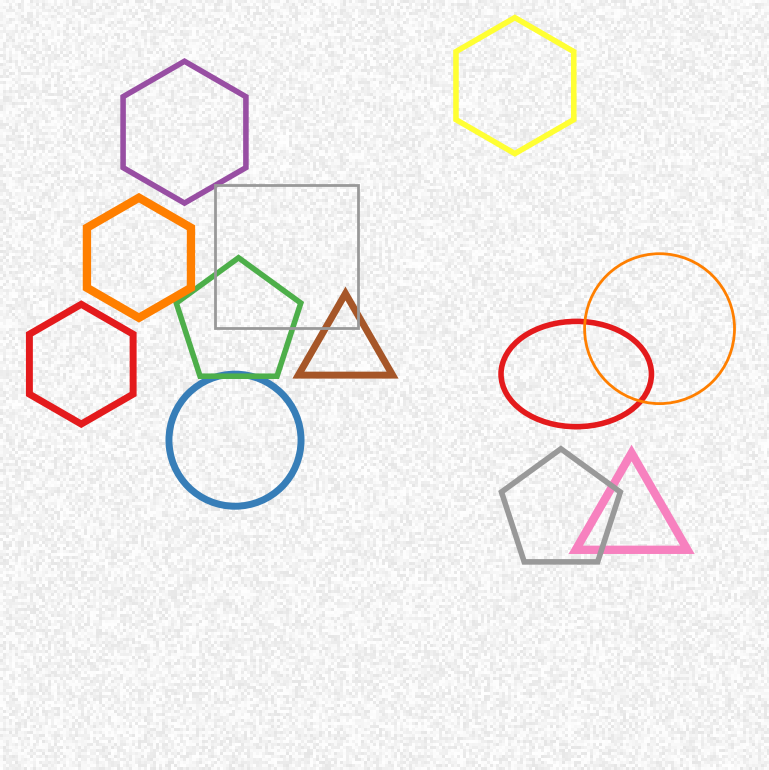[{"shape": "hexagon", "thickness": 2.5, "radius": 0.39, "center": [0.106, 0.527]}, {"shape": "oval", "thickness": 2, "radius": 0.49, "center": [0.748, 0.514]}, {"shape": "circle", "thickness": 2.5, "radius": 0.43, "center": [0.305, 0.428]}, {"shape": "pentagon", "thickness": 2, "radius": 0.43, "center": [0.31, 0.58]}, {"shape": "hexagon", "thickness": 2, "radius": 0.46, "center": [0.24, 0.828]}, {"shape": "circle", "thickness": 1, "radius": 0.49, "center": [0.857, 0.573]}, {"shape": "hexagon", "thickness": 3, "radius": 0.39, "center": [0.18, 0.665]}, {"shape": "hexagon", "thickness": 2, "radius": 0.44, "center": [0.669, 0.889]}, {"shape": "triangle", "thickness": 2.5, "radius": 0.35, "center": [0.449, 0.548]}, {"shape": "triangle", "thickness": 3, "radius": 0.42, "center": [0.82, 0.328]}, {"shape": "square", "thickness": 1, "radius": 0.47, "center": [0.372, 0.667]}, {"shape": "pentagon", "thickness": 2, "radius": 0.41, "center": [0.728, 0.336]}]